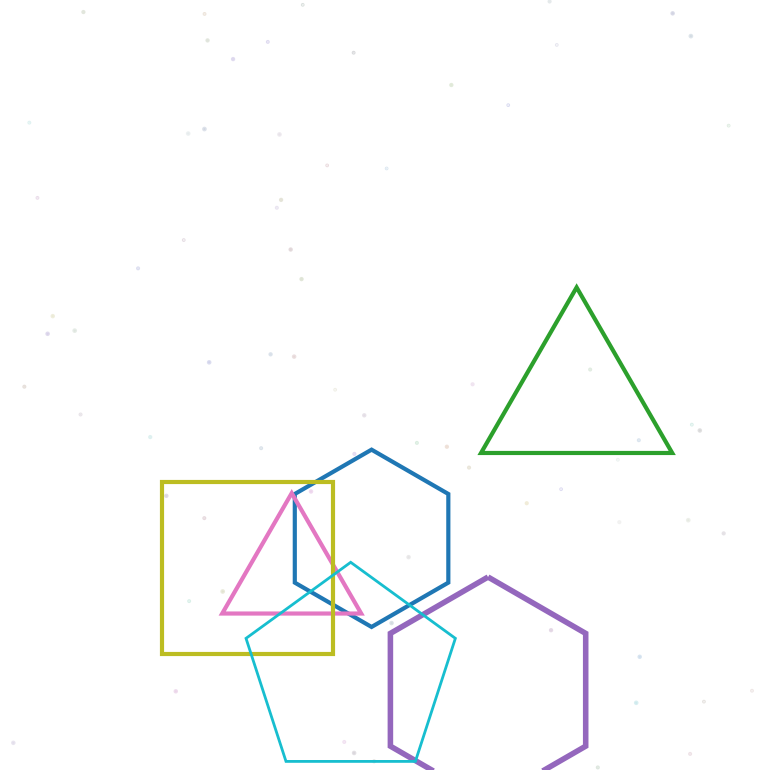[{"shape": "hexagon", "thickness": 1.5, "radius": 0.58, "center": [0.483, 0.301]}, {"shape": "triangle", "thickness": 1.5, "radius": 0.72, "center": [0.749, 0.483]}, {"shape": "hexagon", "thickness": 2, "radius": 0.73, "center": [0.634, 0.104]}, {"shape": "triangle", "thickness": 1.5, "radius": 0.52, "center": [0.379, 0.255]}, {"shape": "square", "thickness": 1.5, "radius": 0.56, "center": [0.322, 0.263]}, {"shape": "pentagon", "thickness": 1, "radius": 0.71, "center": [0.455, 0.127]}]